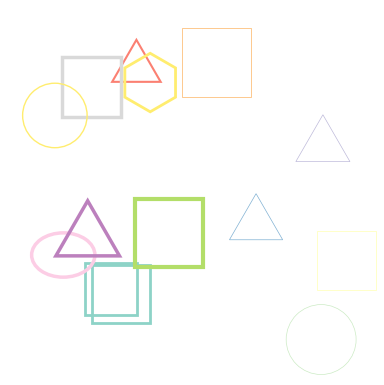[{"shape": "square", "thickness": 2, "radius": 0.38, "center": [0.314, 0.237]}, {"shape": "square", "thickness": 2, "radius": 0.34, "center": [0.288, 0.25]}, {"shape": "square", "thickness": 0.5, "radius": 0.38, "center": [0.899, 0.322]}, {"shape": "triangle", "thickness": 0.5, "radius": 0.41, "center": [0.839, 0.621]}, {"shape": "triangle", "thickness": 1.5, "radius": 0.36, "center": [0.354, 0.824]}, {"shape": "triangle", "thickness": 0.5, "radius": 0.4, "center": [0.665, 0.417]}, {"shape": "square", "thickness": 0.5, "radius": 0.45, "center": [0.562, 0.838]}, {"shape": "square", "thickness": 3, "radius": 0.44, "center": [0.439, 0.395]}, {"shape": "oval", "thickness": 2.5, "radius": 0.41, "center": [0.164, 0.338]}, {"shape": "square", "thickness": 2.5, "radius": 0.39, "center": [0.238, 0.775]}, {"shape": "triangle", "thickness": 2.5, "radius": 0.48, "center": [0.228, 0.383]}, {"shape": "circle", "thickness": 0.5, "radius": 0.45, "center": [0.834, 0.118]}, {"shape": "hexagon", "thickness": 2, "radius": 0.38, "center": [0.39, 0.786]}, {"shape": "circle", "thickness": 1, "radius": 0.42, "center": [0.143, 0.7]}]